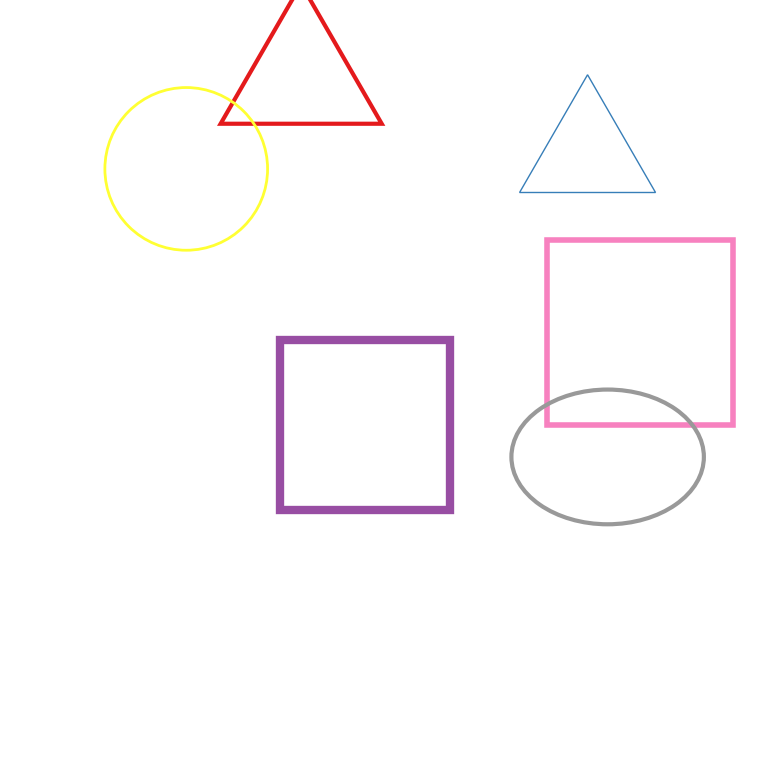[{"shape": "triangle", "thickness": 1.5, "radius": 0.6, "center": [0.391, 0.9]}, {"shape": "triangle", "thickness": 0.5, "radius": 0.51, "center": [0.763, 0.801]}, {"shape": "square", "thickness": 3, "radius": 0.55, "center": [0.474, 0.448]}, {"shape": "circle", "thickness": 1, "radius": 0.53, "center": [0.242, 0.781]}, {"shape": "square", "thickness": 2, "radius": 0.6, "center": [0.831, 0.568]}, {"shape": "oval", "thickness": 1.5, "radius": 0.62, "center": [0.789, 0.407]}]